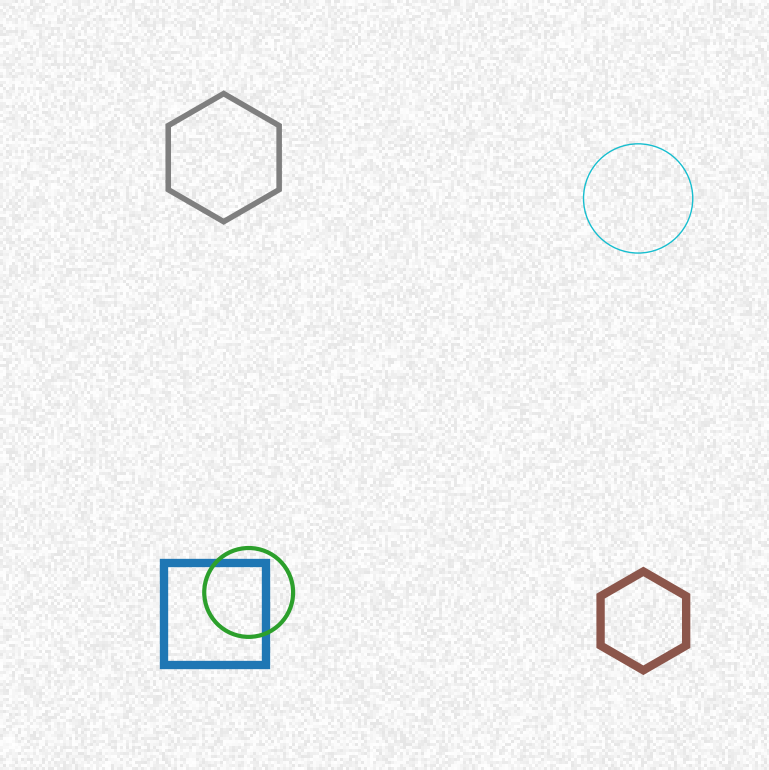[{"shape": "square", "thickness": 3, "radius": 0.33, "center": [0.279, 0.202]}, {"shape": "circle", "thickness": 1.5, "radius": 0.29, "center": [0.323, 0.231]}, {"shape": "hexagon", "thickness": 3, "radius": 0.32, "center": [0.836, 0.194]}, {"shape": "hexagon", "thickness": 2, "radius": 0.42, "center": [0.291, 0.795]}, {"shape": "circle", "thickness": 0.5, "radius": 0.35, "center": [0.829, 0.742]}]